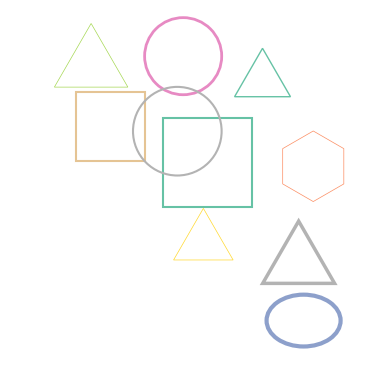[{"shape": "square", "thickness": 1.5, "radius": 0.58, "center": [0.538, 0.579]}, {"shape": "triangle", "thickness": 1, "radius": 0.42, "center": [0.682, 0.791]}, {"shape": "hexagon", "thickness": 0.5, "radius": 0.46, "center": [0.814, 0.568]}, {"shape": "oval", "thickness": 3, "radius": 0.48, "center": [0.789, 0.167]}, {"shape": "circle", "thickness": 2, "radius": 0.5, "center": [0.476, 0.854]}, {"shape": "triangle", "thickness": 0.5, "radius": 0.55, "center": [0.237, 0.829]}, {"shape": "triangle", "thickness": 0.5, "radius": 0.45, "center": [0.528, 0.369]}, {"shape": "square", "thickness": 1.5, "radius": 0.45, "center": [0.287, 0.671]}, {"shape": "circle", "thickness": 1.5, "radius": 0.58, "center": [0.461, 0.659]}, {"shape": "triangle", "thickness": 2.5, "radius": 0.54, "center": [0.776, 0.318]}]